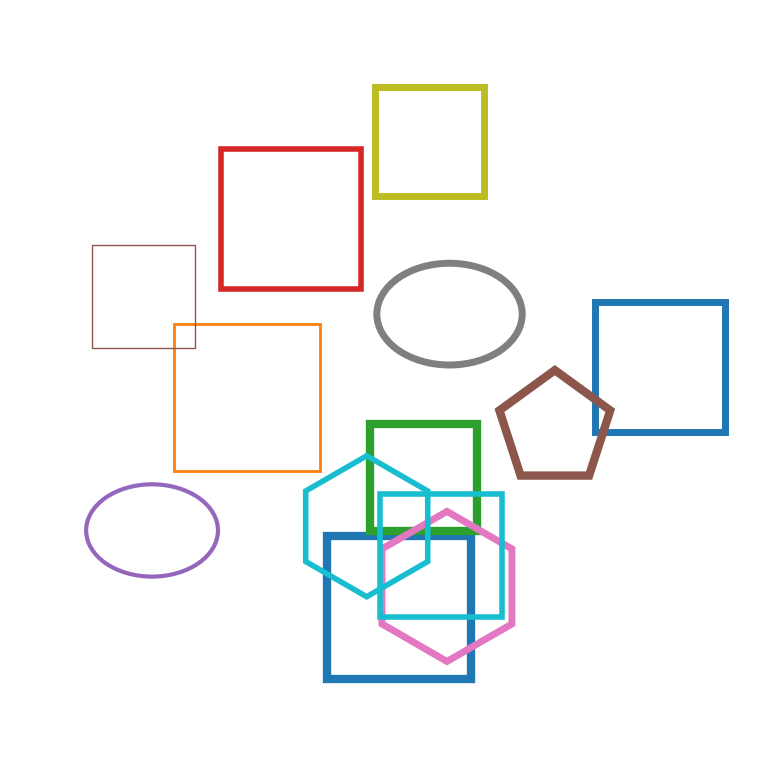[{"shape": "square", "thickness": 2.5, "radius": 0.42, "center": [0.857, 0.524]}, {"shape": "square", "thickness": 3, "radius": 0.47, "center": [0.518, 0.211]}, {"shape": "square", "thickness": 1, "radius": 0.48, "center": [0.321, 0.484]}, {"shape": "square", "thickness": 3, "radius": 0.35, "center": [0.55, 0.38]}, {"shape": "square", "thickness": 2, "radius": 0.46, "center": [0.378, 0.716]}, {"shape": "oval", "thickness": 1.5, "radius": 0.43, "center": [0.197, 0.311]}, {"shape": "square", "thickness": 0.5, "radius": 0.33, "center": [0.186, 0.615]}, {"shape": "pentagon", "thickness": 3, "radius": 0.38, "center": [0.721, 0.444]}, {"shape": "hexagon", "thickness": 2.5, "radius": 0.49, "center": [0.58, 0.238]}, {"shape": "oval", "thickness": 2.5, "radius": 0.47, "center": [0.584, 0.592]}, {"shape": "square", "thickness": 2.5, "radius": 0.35, "center": [0.557, 0.816]}, {"shape": "hexagon", "thickness": 2, "radius": 0.46, "center": [0.476, 0.317]}, {"shape": "square", "thickness": 2, "radius": 0.4, "center": [0.572, 0.279]}]